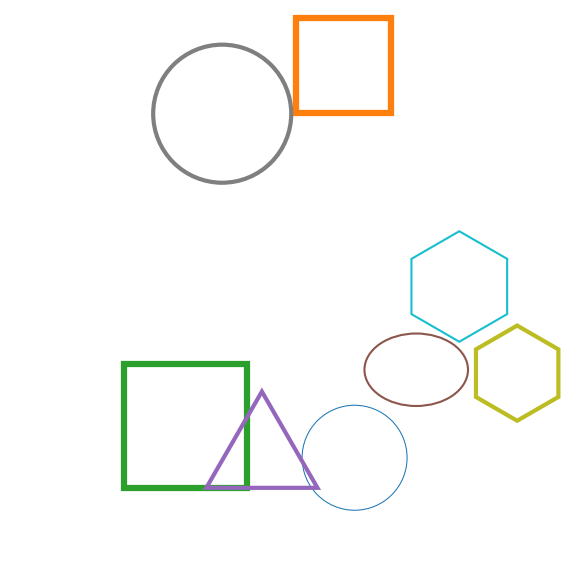[{"shape": "circle", "thickness": 0.5, "radius": 0.45, "center": [0.614, 0.206]}, {"shape": "square", "thickness": 3, "radius": 0.41, "center": [0.595, 0.886]}, {"shape": "square", "thickness": 3, "radius": 0.54, "center": [0.321, 0.261]}, {"shape": "triangle", "thickness": 2, "radius": 0.56, "center": [0.453, 0.21]}, {"shape": "oval", "thickness": 1, "radius": 0.45, "center": [0.721, 0.359]}, {"shape": "circle", "thickness": 2, "radius": 0.6, "center": [0.385, 0.802]}, {"shape": "hexagon", "thickness": 2, "radius": 0.41, "center": [0.896, 0.353]}, {"shape": "hexagon", "thickness": 1, "radius": 0.48, "center": [0.795, 0.503]}]